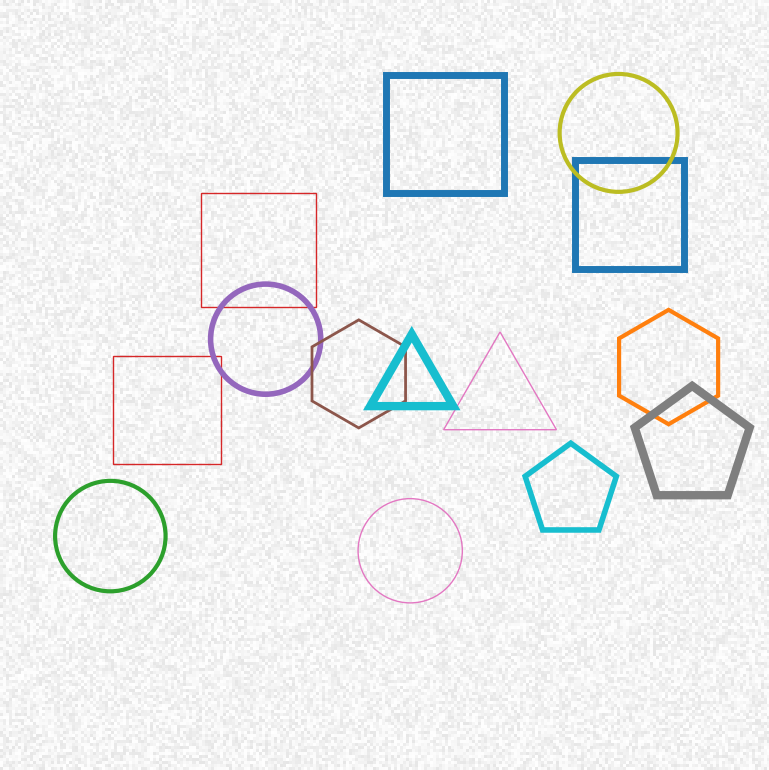[{"shape": "square", "thickness": 2.5, "radius": 0.35, "center": [0.817, 0.721]}, {"shape": "square", "thickness": 2.5, "radius": 0.38, "center": [0.578, 0.826]}, {"shape": "hexagon", "thickness": 1.5, "radius": 0.37, "center": [0.868, 0.523]}, {"shape": "circle", "thickness": 1.5, "radius": 0.36, "center": [0.143, 0.304]}, {"shape": "square", "thickness": 0.5, "radius": 0.35, "center": [0.217, 0.468]}, {"shape": "square", "thickness": 0.5, "radius": 0.37, "center": [0.336, 0.675]}, {"shape": "circle", "thickness": 2, "radius": 0.36, "center": [0.345, 0.56]}, {"shape": "hexagon", "thickness": 1, "radius": 0.35, "center": [0.466, 0.514]}, {"shape": "circle", "thickness": 0.5, "radius": 0.34, "center": [0.533, 0.285]}, {"shape": "triangle", "thickness": 0.5, "radius": 0.42, "center": [0.649, 0.484]}, {"shape": "pentagon", "thickness": 3, "radius": 0.39, "center": [0.899, 0.42]}, {"shape": "circle", "thickness": 1.5, "radius": 0.38, "center": [0.803, 0.827]}, {"shape": "pentagon", "thickness": 2, "radius": 0.31, "center": [0.741, 0.362]}, {"shape": "triangle", "thickness": 3, "radius": 0.31, "center": [0.535, 0.504]}]